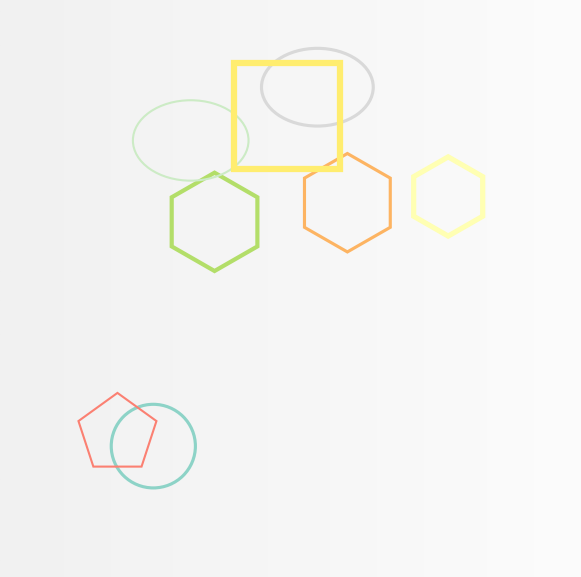[{"shape": "circle", "thickness": 1.5, "radius": 0.36, "center": [0.264, 0.227]}, {"shape": "hexagon", "thickness": 2.5, "radius": 0.34, "center": [0.771, 0.659]}, {"shape": "pentagon", "thickness": 1, "radius": 0.35, "center": [0.202, 0.248]}, {"shape": "hexagon", "thickness": 1.5, "radius": 0.43, "center": [0.598, 0.648]}, {"shape": "hexagon", "thickness": 2, "radius": 0.43, "center": [0.369, 0.615]}, {"shape": "oval", "thickness": 1.5, "radius": 0.48, "center": [0.546, 0.848]}, {"shape": "oval", "thickness": 1, "radius": 0.5, "center": [0.328, 0.756]}, {"shape": "square", "thickness": 3, "radius": 0.46, "center": [0.494, 0.798]}]